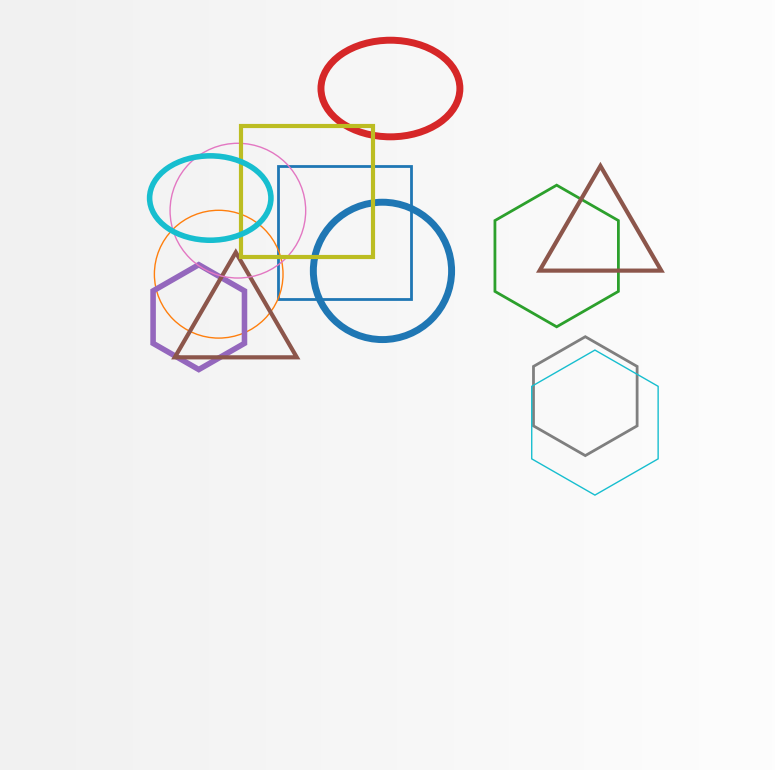[{"shape": "square", "thickness": 1, "radius": 0.43, "center": [0.444, 0.698]}, {"shape": "circle", "thickness": 2.5, "radius": 0.45, "center": [0.494, 0.648]}, {"shape": "circle", "thickness": 0.5, "radius": 0.41, "center": [0.282, 0.644]}, {"shape": "hexagon", "thickness": 1, "radius": 0.46, "center": [0.718, 0.668]}, {"shape": "oval", "thickness": 2.5, "radius": 0.45, "center": [0.504, 0.885]}, {"shape": "hexagon", "thickness": 2, "radius": 0.34, "center": [0.256, 0.588]}, {"shape": "triangle", "thickness": 1.5, "radius": 0.45, "center": [0.304, 0.581]}, {"shape": "triangle", "thickness": 1.5, "radius": 0.45, "center": [0.775, 0.694]}, {"shape": "circle", "thickness": 0.5, "radius": 0.44, "center": [0.307, 0.726]}, {"shape": "hexagon", "thickness": 1, "radius": 0.39, "center": [0.755, 0.486]}, {"shape": "square", "thickness": 1.5, "radius": 0.43, "center": [0.396, 0.751]}, {"shape": "hexagon", "thickness": 0.5, "radius": 0.47, "center": [0.768, 0.451]}, {"shape": "oval", "thickness": 2, "radius": 0.39, "center": [0.271, 0.743]}]